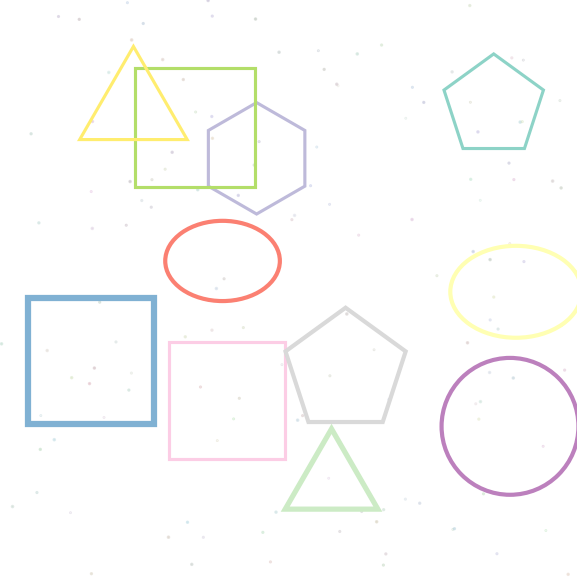[{"shape": "pentagon", "thickness": 1.5, "radius": 0.45, "center": [0.855, 0.815]}, {"shape": "oval", "thickness": 2, "radius": 0.57, "center": [0.893, 0.494]}, {"shape": "hexagon", "thickness": 1.5, "radius": 0.48, "center": [0.444, 0.725]}, {"shape": "oval", "thickness": 2, "radius": 0.5, "center": [0.385, 0.547]}, {"shape": "square", "thickness": 3, "radius": 0.55, "center": [0.158, 0.373]}, {"shape": "square", "thickness": 1.5, "radius": 0.52, "center": [0.338, 0.778]}, {"shape": "square", "thickness": 1.5, "radius": 0.5, "center": [0.393, 0.306]}, {"shape": "pentagon", "thickness": 2, "radius": 0.55, "center": [0.598, 0.357]}, {"shape": "circle", "thickness": 2, "radius": 0.59, "center": [0.883, 0.261]}, {"shape": "triangle", "thickness": 2.5, "radius": 0.46, "center": [0.574, 0.164]}, {"shape": "triangle", "thickness": 1.5, "radius": 0.54, "center": [0.231, 0.811]}]